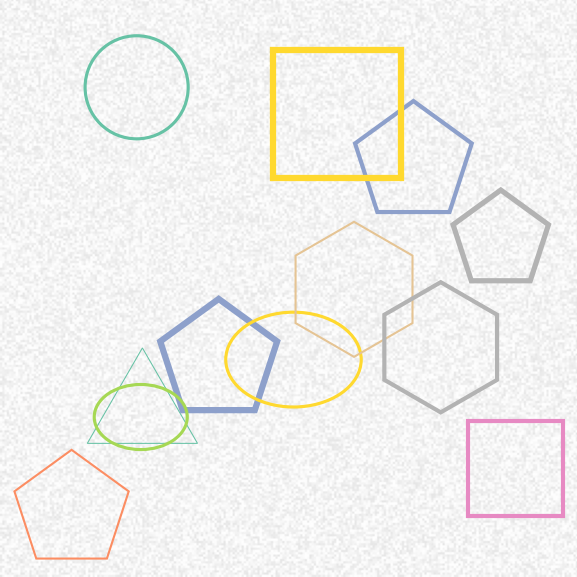[{"shape": "triangle", "thickness": 0.5, "radius": 0.55, "center": [0.247, 0.286]}, {"shape": "circle", "thickness": 1.5, "radius": 0.45, "center": [0.237, 0.848]}, {"shape": "pentagon", "thickness": 1, "radius": 0.52, "center": [0.124, 0.116]}, {"shape": "pentagon", "thickness": 3, "radius": 0.53, "center": [0.379, 0.375]}, {"shape": "pentagon", "thickness": 2, "radius": 0.53, "center": [0.716, 0.718]}, {"shape": "square", "thickness": 2, "radius": 0.41, "center": [0.892, 0.187]}, {"shape": "oval", "thickness": 1.5, "radius": 0.4, "center": [0.244, 0.277]}, {"shape": "oval", "thickness": 1.5, "radius": 0.59, "center": [0.508, 0.376]}, {"shape": "square", "thickness": 3, "radius": 0.55, "center": [0.583, 0.802]}, {"shape": "hexagon", "thickness": 1, "radius": 0.58, "center": [0.613, 0.498]}, {"shape": "pentagon", "thickness": 2.5, "radius": 0.43, "center": [0.867, 0.583]}, {"shape": "hexagon", "thickness": 2, "radius": 0.56, "center": [0.763, 0.398]}]